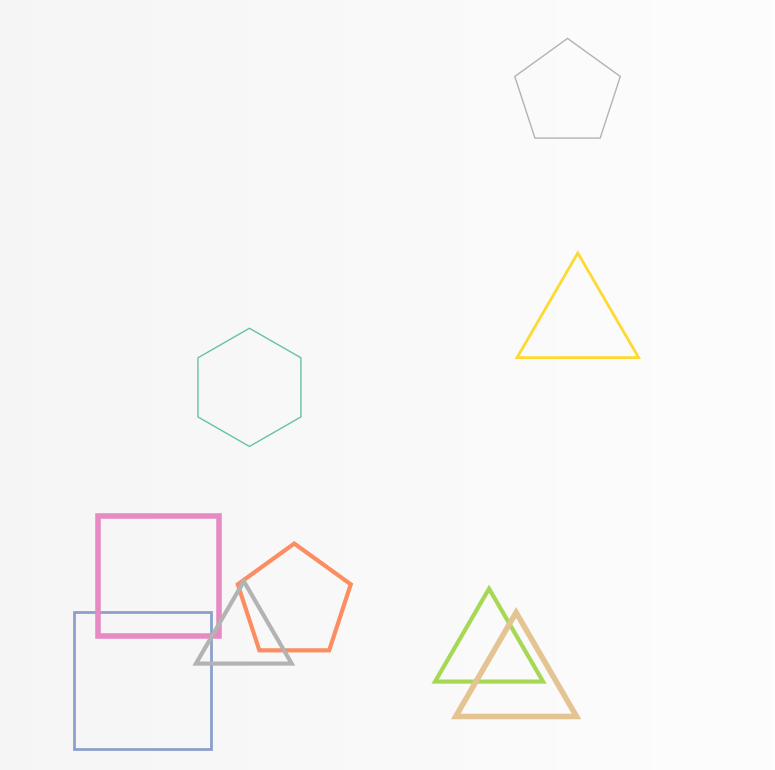[{"shape": "hexagon", "thickness": 0.5, "radius": 0.38, "center": [0.322, 0.497]}, {"shape": "pentagon", "thickness": 1.5, "radius": 0.38, "center": [0.38, 0.217]}, {"shape": "square", "thickness": 1, "radius": 0.44, "center": [0.184, 0.116]}, {"shape": "square", "thickness": 2, "radius": 0.39, "center": [0.204, 0.252]}, {"shape": "triangle", "thickness": 1.5, "radius": 0.4, "center": [0.631, 0.155]}, {"shape": "triangle", "thickness": 1, "radius": 0.45, "center": [0.746, 0.581]}, {"shape": "triangle", "thickness": 2, "radius": 0.45, "center": [0.666, 0.115]}, {"shape": "triangle", "thickness": 1.5, "radius": 0.36, "center": [0.315, 0.174]}, {"shape": "pentagon", "thickness": 0.5, "radius": 0.36, "center": [0.732, 0.879]}]